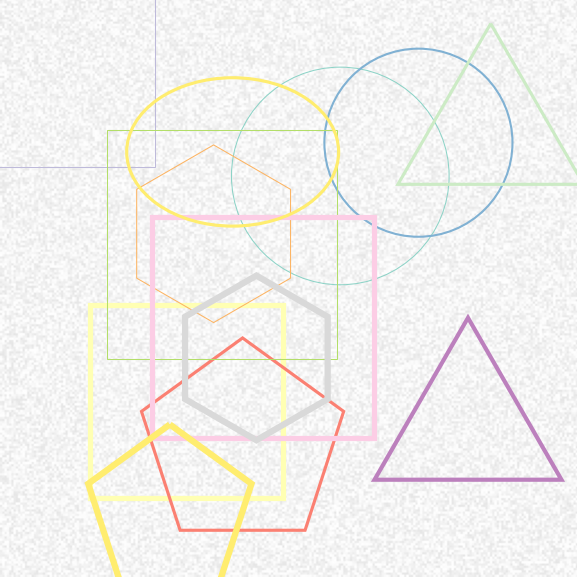[{"shape": "circle", "thickness": 0.5, "radius": 0.94, "center": [0.589, 0.694]}, {"shape": "square", "thickness": 2.5, "radius": 0.83, "center": [0.323, 0.304]}, {"shape": "square", "thickness": 0.5, "radius": 0.74, "center": [0.121, 0.857]}, {"shape": "pentagon", "thickness": 1.5, "radius": 0.92, "center": [0.42, 0.23]}, {"shape": "circle", "thickness": 1, "radius": 0.81, "center": [0.725, 0.752]}, {"shape": "hexagon", "thickness": 0.5, "radius": 0.77, "center": [0.37, 0.594]}, {"shape": "square", "thickness": 0.5, "radius": 0.99, "center": [0.384, 0.576]}, {"shape": "square", "thickness": 2.5, "radius": 0.96, "center": [0.456, 0.432]}, {"shape": "hexagon", "thickness": 3, "radius": 0.71, "center": [0.444, 0.379]}, {"shape": "triangle", "thickness": 2, "radius": 0.93, "center": [0.81, 0.262]}, {"shape": "triangle", "thickness": 1.5, "radius": 0.93, "center": [0.85, 0.773]}, {"shape": "pentagon", "thickness": 3, "radius": 0.74, "center": [0.294, 0.116]}, {"shape": "oval", "thickness": 1.5, "radius": 0.92, "center": [0.403, 0.736]}]